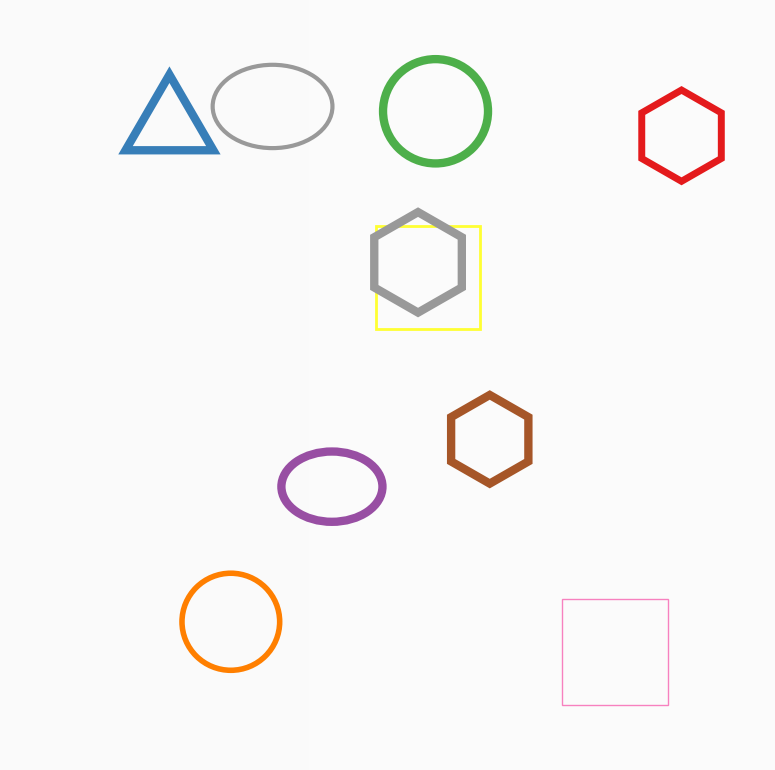[{"shape": "hexagon", "thickness": 2.5, "radius": 0.3, "center": [0.879, 0.824]}, {"shape": "triangle", "thickness": 3, "radius": 0.33, "center": [0.219, 0.838]}, {"shape": "circle", "thickness": 3, "radius": 0.34, "center": [0.562, 0.855]}, {"shape": "oval", "thickness": 3, "radius": 0.33, "center": [0.428, 0.368]}, {"shape": "circle", "thickness": 2, "radius": 0.32, "center": [0.298, 0.193]}, {"shape": "square", "thickness": 1, "radius": 0.33, "center": [0.552, 0.64]}, {"shape": "hexagon", "thickness": 3, "radius": 0.29, "center": [0.632, 0.43]}, {"shape": "square", "thickness": 0.5, "radius": 0.34, "center": [0.793, 0.154]}, {"shape": "oval", "thickness": 1.5, "radius": 0.39, "center": [0.352, 0.862]}, {"shape": "hexagon", "thickness": 3, "radius": 0.33, "center": [0.539, 0.659]}]